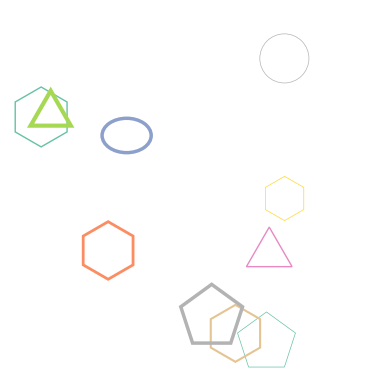[{"shape": "pentagon", "thickness": 0.5, "radius": 0.4, "center": [0.692, 0.111]}, {"shape": "hexagon", "thickness": 1, "radius": 0.39, "center": [0.107, 0.696]}, {"shape": "hexagon", "thickness": 2, "radius": 0.37, "center": [0.281, 0.349]}, {"shape": "oval", "thickness": 2.5, "radius": 0.32, "center": [0.329, 0.648]}, {"shape": "triangle", "thickness": 1, "radius": 0.34, "center": [0.699, 0.342]}, {"shape": "triangle", "thickness": 3, "radius": 0.3, "center": [0.132, 0.704]}, {"shape": "hexagon", "thickness": 0.5, "radius": 0.29, "center": [0.739, 0.484]}, {"shape": "hexagon", "thickness": 1.5, "radius": 0.37, "center": [0.612, 0.134]}, {"shape": "circle", "thickness": 0.5, "radius": 0.32, "center": [0.739, 0.848]}, {"shape": "pentagon", "thickness": 2.5, "radius": 0.42, "center": [0.55, 0.177]}]